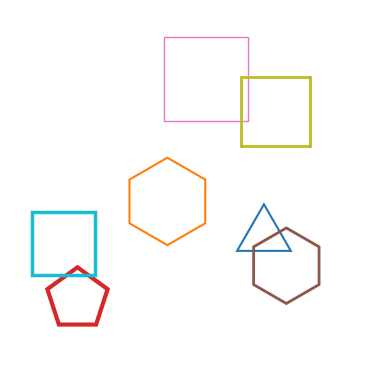[{"shape": "triangle", "thickness": 1.5, "radius": 0.4, "center": [0.686, 0.389]}, {"shape": "hexagon", "thickness": 1.5, "radius": 0.57, "center": [0.435, 0.477]}, {"shape": "pentagon", "thickness": 3, "radius": 0.41, "center": [0.201, 0.224]}, {"shape": "hexagon", "thickness": 2, "radius": 0.49, "center": [0.744, 0.31]}, {"shape": "square", "thickness": 1, "radius": 0.55, "center": [0.535, 0.795]}, {"shape": "square", "thickness": 2, "radius": 0.45, "center": [0.715, 0.711]}, {"shape": "square", "thickness": 2.5, "radius": 0.41, "center": [0.165, 0.368]}]